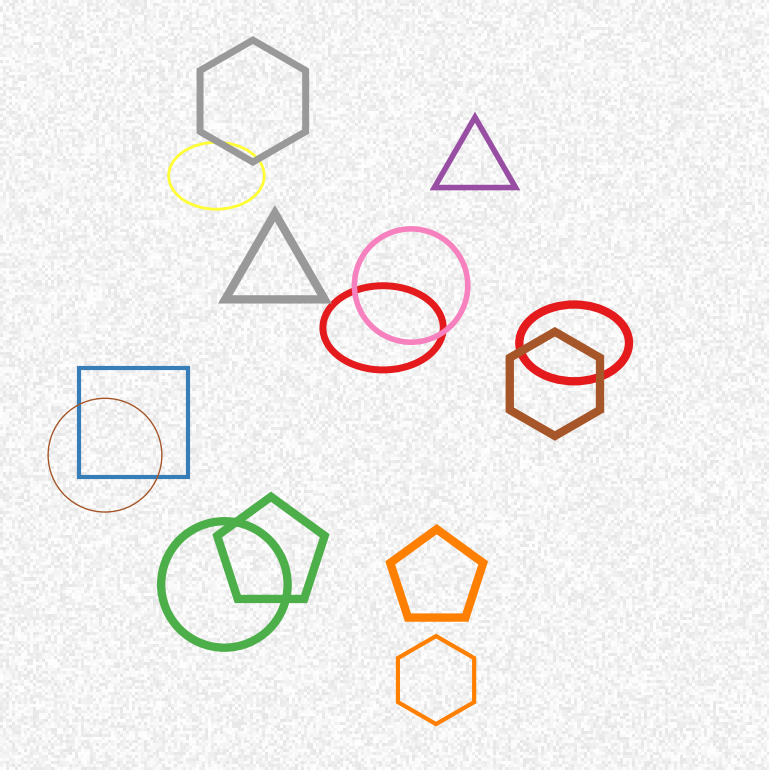[{"shape": "oval", "thickness": 3, "radius": 0.36, "center": [0.746, 0.555]}, {"shape": "oval", "thickness": 2.5, "radius": 0.39, "center": [0.497, 0.574]}, {"shape": "square", "thickness": 1.5, "radius": 0.35, "center": [0.173, 0.451]}, {"shape": "pentagon", "thickness": 3, "radius": 0.37, "center": [0.352, 0.282]}, {"shape": "circle", "thickness": 3, "radius": 0.41, "center": [0.291, 0.241]}, {"shape": "triangle", "thickness": 2, "radius": 0.3, "center": [0.617, 0.787]}, {"shape": "pentagon", "thickness": 3, "radius": 0.32, "center": [0.567, 0.249]}, {"shape": "hexagon", "thickness": 1.5, "radius": 0.29, "center": [0.566, 0.117]}, {"shape": "oval", "thickness": 1, "radius": 0.31, "center": [0.281, 0.772]}, {"shape": "circle", "thickness": 0.5, "radius": 0.37, "center": [0.136, 0.409]}, {"shape": "hexagon", "thickness": 3, "radius": 0.34, "center": [0.721, 0.501]}, {"shape": "circle", "thickness": 2, "radius": 0.37, "center": [0.534, 0.629]}, {"shape": "triangle", "thickness": 3, "radius": 0.37, "center": [0.357, 0.648]}, {"shape": "hexagon", "thickness": 2.5, "radius": 0.4, "center": [0.328, 0.869]}]